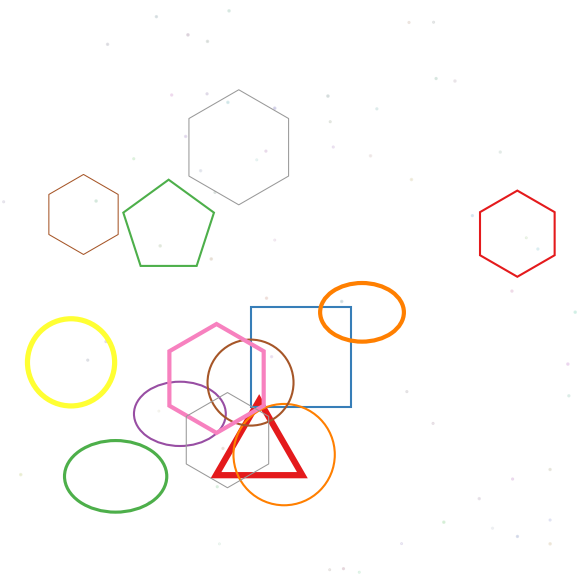[{"shape": "hexagon", "thickness": 1, "radius": 0.37, "center": [0.896, 0.594]}, {"shape": "triangle", "thickness": 3, "radius": 0.43, "center": [0.449, 0.219]}, {"shape": "square", "thickness": 1, "radius": 0.43, "center": [0.52, 0.381]}, {"shape": "pentagon", "thickness": 1, "radius": 0.41, "center": [0.292, 0.605]}, {"shape": "oval", "thickness": 1.5, "radius": 0.44, "center": [0.2, 0.174]}, {"shape": "oval", "thickness": 1, "radius": 0.4, "center": [0.311, 0.282]}, {"shape": "oval", "thickness": 2, "radius": 0.36, "center": [0.627, 0.458]}, {"shape": "circle", "thickness": 1, "radius": 0.44, "center": [0.492, 0.212]}, {"shape": "circle", "thickness": 2.5, "radius": 0.38, "center": [0.123, 0.372]}, {"shape": "circle", "thickness": 1, "radius": 0.37, "center": [0.434, 0.337]}, {"shape": "hexagon", "thickness": 0.5, "radius": 0.35, "center": [0.145, 0.628]}, {"shape": "hexagon", "thickness": 2, "radius": 0.47, "center": [0.375, 0.344]}, {"shape": "hexagon", "thickness": 0.5, "radius": 0.41, "center": [0.394, 0.237]}, {"shape": "hexagon", "thickness": 0.5, "radius": 0.5, "center": [0.413, 0.744]}]